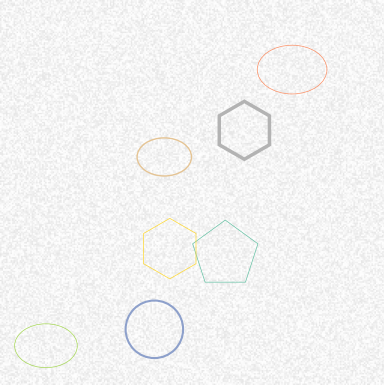[{"shape": "pentagon", "thickness": 0.5, "radius": 0.45, "center": [0.585, 0.339]}, {"shape": "oval", "thickness": 0.5, "radius": 0.45, "center": [0.759, 0.819]}, {"shape": "circle", "thickness": 1.5, "radius": 0.37, "center": [0.401, 0.145]}, {"shape": "oval", "thickness": 0.5, "radius": 0.41, "center": [0.119, 0.102]}, {"shape": "hexagon", "thickness": 0.5, "radius": 0.39, "center": [0.441, 0.354]}, {"shape": "oval", "thickness": 1, "radius": 0.35, "center": [0.427, 0.592]}, {"shape": "hexagon", "thickness": 2.5, "radius": 0.38, "center": [0.635, 0.662]}]